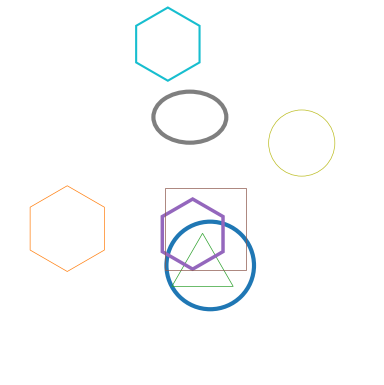[{"shape": "circle", "thickness": 3, "radius": 0.57, "center": [0.546, 0.311]}, {"shape": "hexagon", "thickness": 0.5, "radius": 0.56, "center": [0.175, 0.406]}, {"shape": "triangle", "thickness": 0.5, "radius": 0.46, "center": [0.526, 0.302]}, {"shape": "hexagon", "thickness": 2.5, "radius": 0.46, "center": [0.5, 0.392]}, {"shape": "square", "thickness": 0.5, "radius": 0.53, "center": [0.534, 0.405]}, {"shape": "oval", "thickness": 3, "radius": 0.47, "center": [0.493, 0.696]}, {"shape": "circle", "thickness": 0.5, "radius": 0.43, "center": [0.784, 0.628]}, {"shape": "hexagon", "thickness": 1.5, "radius": 0.48, "center": [0.436, 0.885]}]